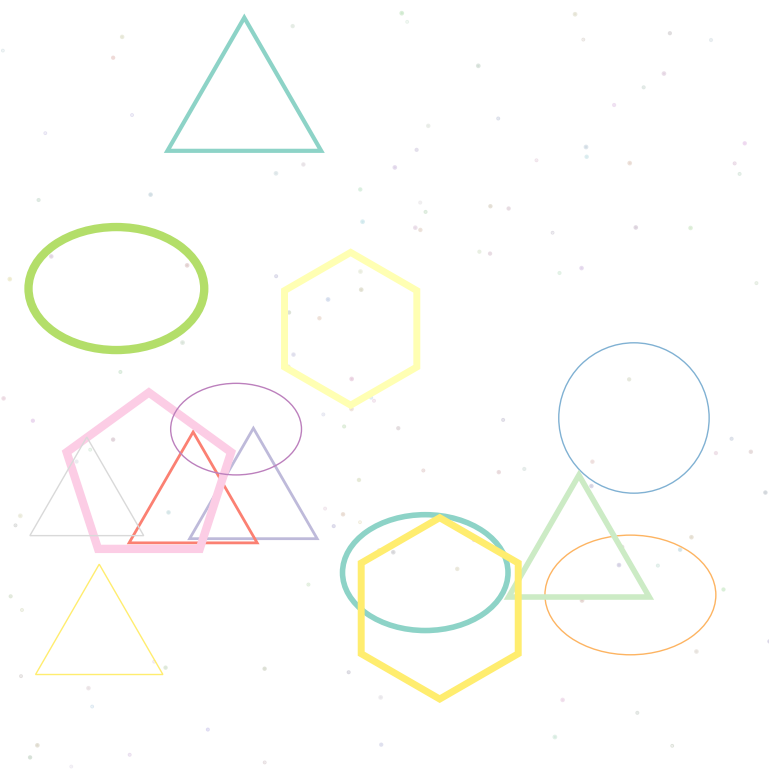[{"shape": "triangle", "thickness": 1.5, "radius": 0.58, "center": [0.317, 0.862]}, {"shape": "oval", "thickness": 2, "radius": 0.54, "center": [0.552, 0.256]}, {"shape": "hexagon", "thickness": 2.5, "radius": 0.5, "center": [0.455, 0.573]}, {"shape": "triangle", "thickness": 1, "radius": 0.48, "center": [0.329, 0.348]}, {"shape": "triangle", "thickness": 1, "radius": 0.48, "center": [0.251, 0.343]}, {"shape": "circle", "thickness": 0.5, "radius": 0.49, "center": [0.823, 0.457]}, {"shape": "oval", "thickness": 0.5, "radius": 0.55, "center": [0.819, 0.227]}, {"shape": "oval", "thickness": 3, "radius": 0.57, "center": [0.151, 0.625]}, {"shape": "pentagon", "thickness": 3, "radius": 0.56, "center": [0.193, 0.378]}, {"shape": "triangle", "thickness": 0.5, "radius": 0.43, "center": [0.113, 0.347]}, {"shape": "oval", "thickness": 0.5, "radius": 0.42, "center": [0.307, 0.443]}, {"shape": "triangle", "thickness": 2, "radius": 0.53, "center": [0.752, 0.277]}, {"shape": "hexagon", "thickness": 2.5, "radius": 0.59, "center": [0.571, 0.21]}, {"shape": "triangle", "thickness": 0.5, "radius": 0.48, "center": [0.129, 0.172]}]